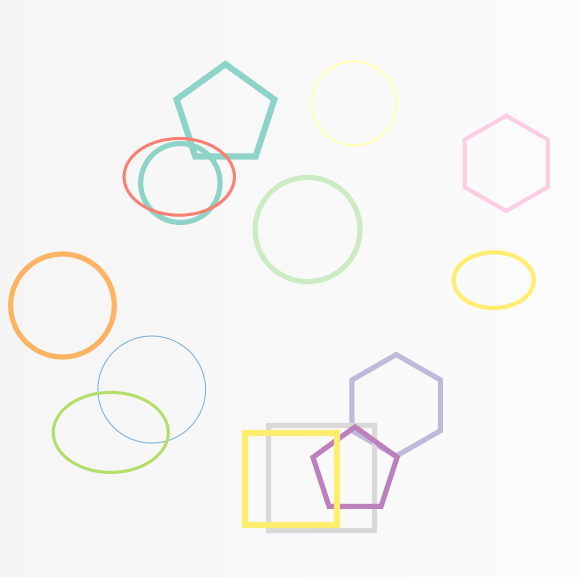[{"shape": "circle", "thickness": 2.5, "radius": 0.34, "center": [0.31, 0.682]}, {"shape": "pentagon", "thickness": 3, "radius": 0.44, "center": [0.388, 0.8]}, {"shape": "circle", "thickness": 1, "radius": 0.36, "center": [0.609, 0.82]}, {"shape": "hexagon", "thickness": 2.5, "radius": 0.44, "center": [0.682, 0.297]}, {"shape": "oval", "thickness": 1.5, "radius": 0.47, "center": [0.308, 0.693]}, {"shape": "circle", "thickness": 0.5, "radius": 0.46, "center": [0.261, 0.325]}, {"shape": "circle", "thickness": 2.5, "radius": 0.45, "center": [0.108, 0.47]}, {"shape": "oval", "thickness": 1.5, "radius": 0.49, "center": [0.191, 0.25]}, {"shape": "hexagon", "thickness": 2, "radius": 0.41, "center": [0.871, 0.716]}, {"shape": "square", "thickness": 2.5, "radius": 0.45, "center": [0.553, 0.173]}, {"shape": "pentagon", "thickness": 2.5, "radius": 0.38, "center": [0.611, 0.184]}, {"shape": "circle", "thickness": 2.5, "radius": 0.45, "center": [0.529, 0.602]}, {"shape": "square", "thickness": 3, "radius": 0.4, "center": [0.501, 0.169]}, {"shape": "oval", "thickness": 2, "radius": 0.34, "center": [0.849, 0.514]}]